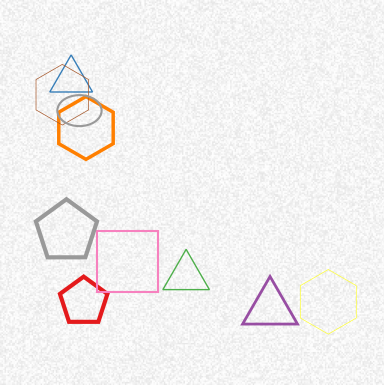[{"shape": "pentagon", "thickness": 3, "radius": 0.32, "center": [0.217, 0.217]}, {"shape": "triangle", "thickness": 1, "radius": 0.32, "center": [0.185, 0.793]}, {"shape": "triangle", "thickness": 1, "radius": 0.35, "center": [0.483, 0.283]}, {"shape": "triangle", "thickness": 2, "radius": 0.41, "center": [0.701, 0.199]}, {"shape": "hexagon", "thickness": 2.5, "radius": 0.41, "center": [0.223, 0.668]}, {"shape": "hexagon", "thickness": 0.5, "radius": 0.42, "center": [0.853, 0.216]}, {"shape": "hexagon", "thickness": 0.5, "radius": 0.39, "center": [0.162, 0.754]}, {"shape": "square", "thickness": 1.5, "radius": 0.39, "center": [0.332, 0.322]}, {"shape": "pentagon", "thickness": 3, "radius": 0.42, "center": [0.173, 0.399]}, {"shape": "oval", "thickness": 1.5, "radius": 0.29, "center": [0.206, 0.713]}]